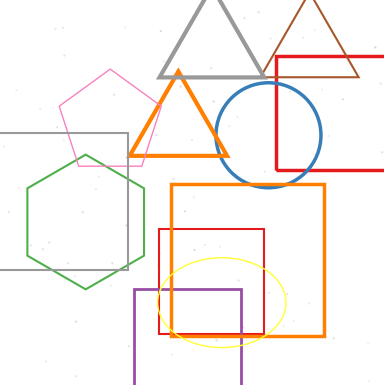[{"shape": "square", "thickness": 1.5, "radius": 0.68, "center": [0.55, 0.268]}, {"shape": "square", "thickness": 2.5, "radius": 0.74, "center": [0.865, 0.706]}, {"shape": "circle", "thickness": 2.5, "radius": 0.68, "center": [0.697, 0.649]}, {"shape": "hexagon", "thickness": 1.5, "radius": 0.87, "center": [0.223, 0.423]}, {"shape": "square", "thickness": 2, "radius": 0.69, "center": [0.487, 0.111]}, {"shape": "triangle", "thickness": 3, "radius": 0.73, "center": [0.463, 0.668]}, {"shape": "square", "thickness": 2.5, "radius": 0.99, "center": [0.643, 0.325]}, {"shape": "oval", "thickness": 1, "radius": 0.83, "center": [0.576, 0.214]}, {"shape": "triangle", "thickness": 1.5, "radius": 0.74, "center": [0.804, 0.873]}, {"shape": "pentagon", "thickness": 1, "radius": 0.7, "center": [0.286, 0.681]}, {"shape": "square", "thickness": 1.5, "radius": 0.89, "center": [0.155, 0.477]}, {"shape": "triangle", "thickness": 3, "radius": 0.79, "center": [0.55, 0.877]}]